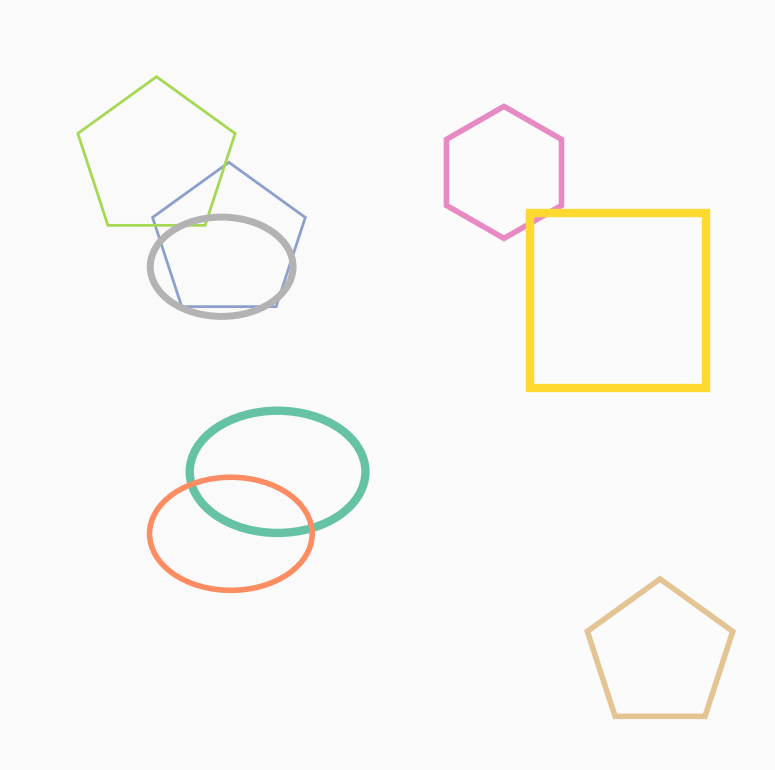[{"shape": "oval", "thickness": 3, "radius": 0.57, "center": [0.358, 0.387]}, {"shape": "oval", "thickness": 2, "radius": 0.52, "center": [0.298, 0.307]}, {"shape": "pentagon", "thickness": 1, "radius": 0.52, "center": [0.295, 0.686]}, {"shape": "hexagon", "thickness": 2, "radius": 0.43, "center": [0.65, 0.776]}, {"shape": "pentagon", "thickness": 1, "radius": 0.53, "center": [0.202, 0.794]}, {"shape": "square", "thickness": 3, "radius": 0.57, "center": [0.797, 0.61]}, {"shape": "pentagon", "thickness": 2, "radius": 0.49, "center": [0.852, 0.149]}, {"shape": "oval", "thickness": 2.5, "radius": 0.46, "center": [0.286, 0.654]}]